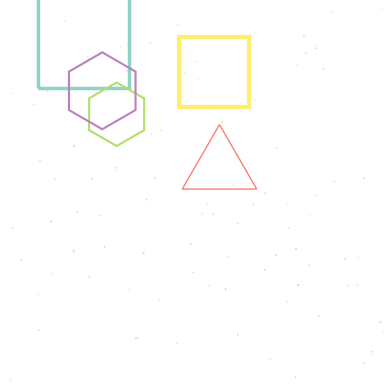[{"shape": "square", "thickness": 2.5, "radius": 0.59, "center": [0.217, 0.888]}, {"shape": "triangle", "thickness": 1, "radius": 0.56, "center": [0.57, 0.565]}, {"shape": "hexagon", "thickness": 1.5, "radius": 0.41, "center": [0.303, 0.703]}, {"shape": "hexagon", "thickness": 1.5, "radius": 0.5, "center": [0.266, 0.764]}, {"shape": "square", "thickness": 3, "radius": 0.45, "center": [0.556, 0.812]}]